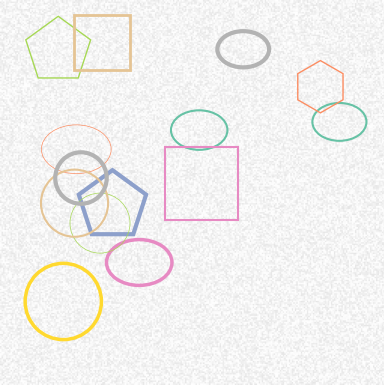[{"shape": "oval", "thickness": 1.5, "radius": 0.35, "center": [0.882, 0.683]}, {"shape": "oval", "thickness": 1.5, "radius": 0.37, "center": [0.517, 0.662]}, {"shape": "hexagon", "thickness": 1, "radius": 0.34, "center": [0.832, 0.775]}, {"shape": "oval", "thickness": 0.5, "radius": 0.45, "center": [0.198, 0.612]}, {"shape": "pentagon", "thickness": 3, "radius": 0.46, "center": [0.292, 0.466]}, {"shape": "oval", "thickness": 2.5, "radius": 0.43, "center": [0.362, 0.318]}, {"shape": "square", "thickness": 1.5, "radius": 0.47, "center": [0.523, 0.523]}, {"shape": "circle", "thickness": 0.5, "radius": 0.39, "center": [0.26, 0.42]}, {"shape": "pentagon", "thickness": 1, "radius": 0.44, "center": [0.151, 0.869]}, {"shape": "circle", "thickness": 2.5, "radius": 0.5, "center": [0.164, 0.217]}, {"shape": "circle", "thickness": 1.5, "radius": 0.44, "center": [0.194, 0.472]}, {"shape": "square", "thickness": 2, "radius": 0.36, "center": [0.265, 0.889]}, {"shape": "circle", "thickness": 3, "radius": 0.33, "center": [0.21, 0.538]}, {"shape": "oval", "thickness": 3, "radius": 0.34, "center": [0.632, 0.872]}]